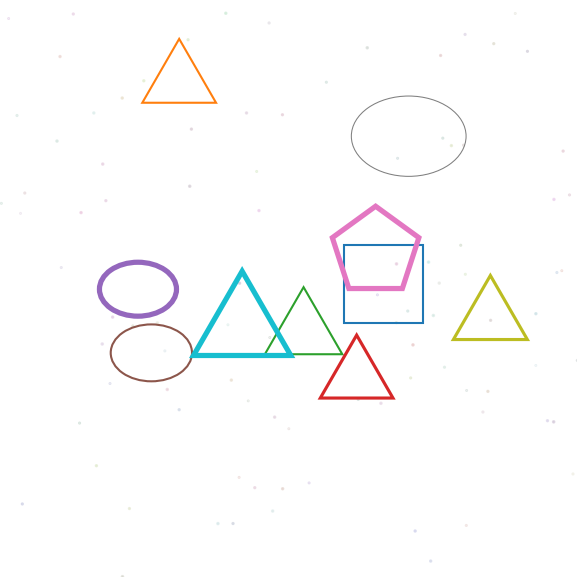[{"shape": "square", "thickness": 1, "radius": 0.34, "center": [0.664, 0.508]}, {"shape": "triangle", "thickness": 1, "radius": 0.37, "center": [0.31, 0.858]}, {"shape": "triangle", "thickness": 1, "radius": 0.39, "center": [0.526, 0.424]}, {"shape": "triangle", "thickness": 1.5, "radius": 0.36, "center": [0.618, 0.346]}, {"shape": "oval", "thickness": 2.5, "radius": 0.33, "center": [0.239, 0.498]}, {"shape": "oval", "thickness": 1, "radius": 0.35, "center": [0.262, 0.388]}, {"shape": "pentagon", "thickness": 2.5, "radius": 0.39, "center": [0.65, 0.563]}, {"shape": "oval", "thickness": 0.5, "radius": 0.5, "center": [0.708, 0.763]}, {"shape": "triangle", "thickness": 1.5, "radius": 0.37, "center": [0.849, 0.448]}, {"shape": "triangle", "thickness": 2.5, "radius": 0.49, "center": [0.419, 0.432]}]